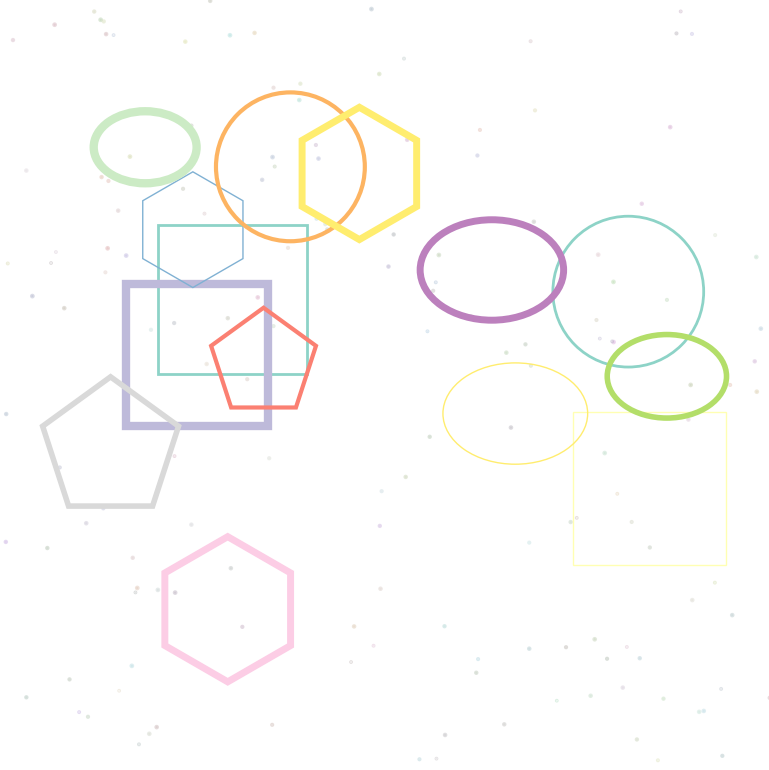[{"shape": "square", "thickness": 1, "radius": 0.49, "center": [0.302, 0.611]}, {"shape": "circle", "thickness": 1, "radius": 0.49, "center": [0.816, 0.621]}, {"shape": "square", "thickness": 0.5, "radius": 0.5, "center": [0.843, 0.365]}, {"shape": "square", "thickness": 3, "radius": 0.46, "center": [0.256, 0.538]}, {"shape": "pentagon", "thickness": 1.5, "radius": 0.36, "center": [0.342, 0.529]}, {"shape": "hexagon", "thickness": 0.5, "radius": 0.38, "center": [0.25, 0.702]}, {"shape": "circle", "thickness": 1.5, "radius": 0.48, "center": [0.377, 0.783]}, {"shape": "oval", "thickness": 2, "radius": 0.39, "center": [0.866, 0.511]}, {"shape": "hexagon", "thickness": 2.5, "radius": 0.47, "center": [0.296, 0.209]}, {"shape": "pentagon", "thickness": 2, "radius": 0.46, "center": [0.144, 0.418]}, {"shape": "oval", "thickness": 2.5, "radius": 0.47, "center": [0.639, 0.649]}, {"shape": "oval", "thickness": 3, "radius": 0.33, "center": [0.189, 0.809]}, {"shape": "oval", "thickness": 0.5, "radius": 0.47, "center": [0.669, 0.463]}, {"shape": "hexagon", "thickness": 2.5, "radius": 0.43, "center": [0.467, 0.775]}]